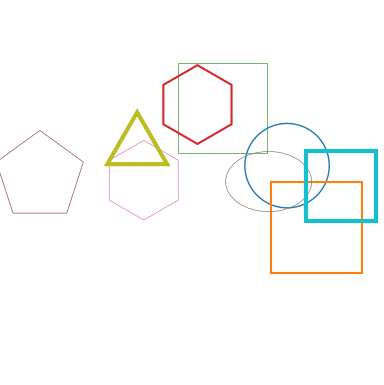[{"shape": "circle", "thickness": 1, "radius": 0.55, "center": [0.746, 0.57]}, {"shape": "square", "thickness": 1.5, "radius": 0.59, "center": [0.823, 0.409]}, {"shape": "square", "thickness": 0.5, "radius": 0.58, "center": [0.577, 0.72]}, {"shape": "hexagon", "thickness": 1.5, "radius": 0.51, "center": [0.513, 0.728]}, {"shape": "pentagon", "thickness": 0.5, "radius": 0.59, "center": [0.104, 0.542]}, {"shape": "hexagon", "thickness": 0.5, "radius": 0.52, "center": [0.373, 0.532]}, {"shape": "oval", "thickness": 0.5, "radius": 0.56, "center": [0.698, 0.528]}, {"shape": "triangle", "thickness": 3, "radius": 0.45, "center": [0.356, 0.619]}, {"shape": "square", "thickness": 3, "radius": 0.45, "center": [0.885, 0.516]}]